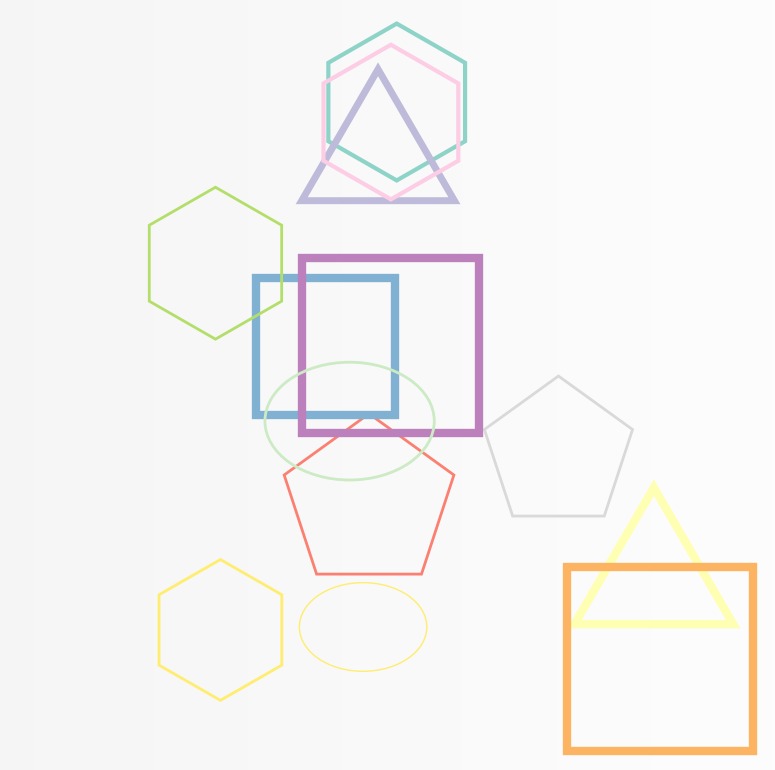[{"shape": "hexagon", "thickness": 1.5, "radius": 0.51, "center": [0.512, 0.868]}, {"shape": "triangle", "thickness": 3, "radius": 0.59, "center": [0.844, 0.249]}, {"shape": "triangle", "thickness": 2.5, "radius": 0.57, "center": [0.488, 0.796]}, {"shape": "pentagon", "thickness": 1, "radius": 0.58, "center": [0.476, 0.348]}, {"shape": "square", "thickness": 3, "radius": 0.45, "center": [0.42, 0.55]}, {"shape": "square", "thickness": 3, "radius": 0.6, "center": [0.852, 0.144]}, {"shape": "hexagon", "thickness": 1, "radius": 0.49, "center": [0.278, 0.658]}, {"shape": "hexagon", "thickness": 1.5, "radius": 0.5, "center": [0.504, 0.841]}, {"shape": "pentagon", "thickness": 1, "radius": 0.5, "center": [0.721, 0.411]}, {"shape": "square", "thickness": 3, "radius": 0.57, "center": [0.504, 0.551]}, {"shape": "oval", "thickness": 1, "radius": 0.55, "center": [0.451, 0.453]}, {"shape": "hexagon", "thickness": 1, "radius": 0.46, "center": [0.284, 0.182]}, {"shape": "oval", "thickness": 0.5, "radius": 0.41, "center": [0.469, 0.186]}]